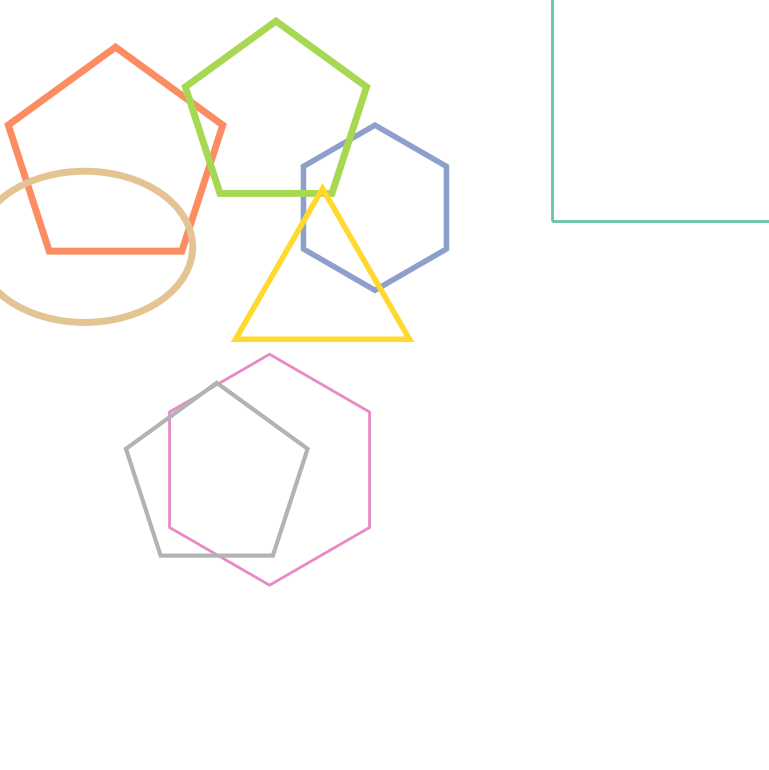[{"shape": "square", "thickness": 1, "radius": 0.75, "center": [0.867, 0.862]}, {"shape": "pentagon", "thickness": 2.5, "radius": 0.73, "center": [0.15, 0.792]}, {"shape": "hexagon", "thickness": 2, "radius": 0.54, "center": [0.487, 0.73]}, {"shape": "hexagon", "thickness": 1, "radius": 0.75, "center": [0.35, 0.39]}, {"shape": "pentagon", "thickness": 2.5, "radius": 0.62, "center": [0.358, 0.849]}, {"shape": "triangle", "thickness": 2, "radius": 0.65, "center": [0.419, 0.625]}, {"shape": "oval", "thickness": 2.5, "radius": 0.7, "center": [0.11, 0.679]}, {"shape": "pentagon", "thickness": 1.5, "radius": 0.62, "center": [0.282, 0.379]}]